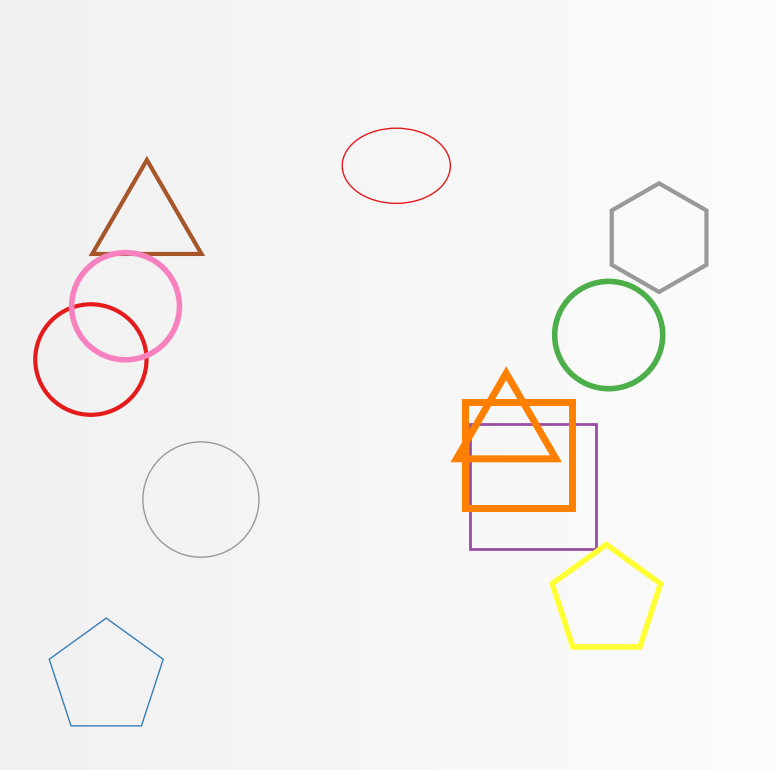[{"shape": "oval", "thickness": 0.5, "radius": 0.35, "center": [0.511, 0.785]}, {"shape": "circle", "thickness": 1.5, "radius": 0.36, "center": [0.117, 0.533]}, {"shape": "pentagon", "thickness": 0.5, "radius": 0.39, "center": [0.137, 0.12]}, {"shape": "circle", "thickness": 2, "radius": 0.35, "center": [0.785, 0.565]}, {"shape": "square", "thickness": 1, "radius": 0.41, "center": [0.688, 0.368]}, {"shape": "square", "thickness": 2.5, "radius": 0.35, "center": [0.669, 0.409]}, {"shape": "triangle", "thickness": 2.5, "radius": 0.37, "center": [0.653, 0.441]}, {"shape": "pentagon", "thickness": 2, "radius": 0.37, "center": [0.782, 0.219]}, {"shape": "triangle", "thickness": 1.5, "radius": 0.41, "center": [0.19, 0.711]}, {"shape": "circle", "thickness": 2, "radius": 0.35, "center": [0.162, 0.602]}, {"shape": "hexagon", "thickness": 1.5, "radius": 0.35, "center": [0.85, 0.691]}, {"shape": "circle", "thickness": 0.5, "radius": 0.37, "center": [0.259, 0.351]}]